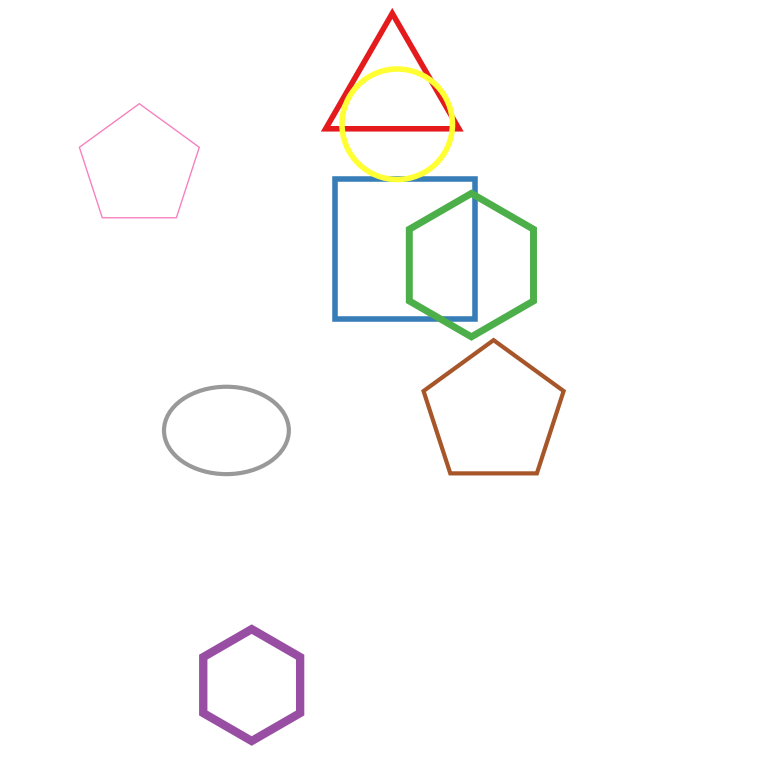[{"shape": "triangle", "thickness": 2, "radius": 0.5, "center": [0.509, 0.883]}, {"shape": "square", "thickness": 2, "radius": 0.45, "center": [0.526, 0.677]}, {"shape": "hexagon", "thickness": 2.5, "radius": 0.47, "center": [0.612, 0.656]}, {"shape": "hexagon", "thickness": 3, "radius": 0.36, "center": [0.327, 0.11]}, {"shape": "circle", "thickness": 2, "radius": 0.36, "center": [0.516, 0.839]}, {"shape": "pentagon", "thickness": 1.5, "radius": 0.48, "center": [0.641, 0.463]}, {"shape": "pentagon", "thickness": 0.5, "radius": 0.41, "center": [0.181, 0.783]}, {"shape": "oval", "thickness": 1.5, "radius": 0.41, "center": [0.294, 0.441]}]